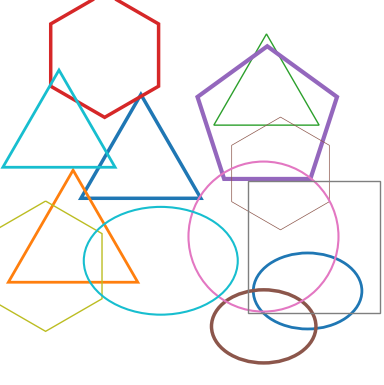[{"shape": "oval", "thickness": 2, "radius": 0.71, "center": [0.799, 0.244]}, {"shape": "triangle", "thickness": 2.5, "radius": 0.9, "center": [0.366, 0.575]}, {"shape": "triangle", "thickness": 2, "radius": 0.97, "center": [0.19, 0.364]}, {"shape": "triangle", "thickness": 1, "radius": 0.79, "center": [0.692, 0.754]}, {"shape": "hexagon", "thickness": 2.5, "radius": 0.81, "center": [0.272, 0.857]}, {"shape": "pentagon", "thickness": 3, "radius": 0.95, "center": [0.694, 0.689]}, {"shape": "hexagon", "thickness": 0.5, "radius": 0.73, "center": [0.729, 0.549]}, {"shape": "oval", "thickness": 2.5, "radius": 0.68, "center": [0.685, 0.152]}, {"shape": "circle", "thickness": 1.5, "radius": 0.97, "center": [0.684, 0.386]}, {"shape": "square", "thickness": 1, "radius": 0.86, "center": [0.815, 0.359]}, {"shape": "hexagon", "thickness": 1, "radius": 0.85, "center": [0.118, 0.309]}, {"shape": "oval", "thickness": 1.5, "radius": 1.0, "center": [0.418, 0.323]}, {"shape": "triangle", "thickness": 2, "radius": 0.84, "center": [0.153, 0.65]}]